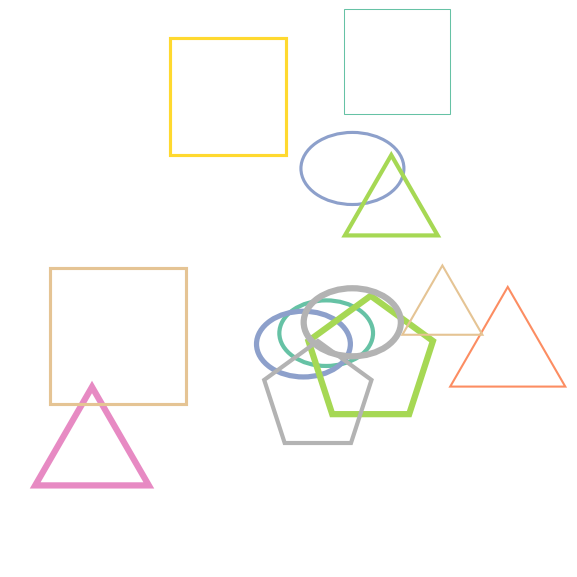[{"shape": "square", "thickness": 0.5, "radius": 0.45, "center": [0.687, 0.892]}, {"shape": "oval", "thickness": 2, "radius": 0.41, "center": [0.565, 0.422]}, {"shape": "triangle", "thickness": 1, "radius": 0.58, "center": [0.879, 0.387]}, {"shape": "oval", "thickness": 1.5, "radius": 0.45, "center": [0.61, 0.707]}, {"shape": "oval", "thickness": 2.5, "radius": 0.41, "center": [0.525, 0.403]}, {"shape": "triangle", "thickness": 3, "radius": 0.57, "center": [0.159, 0.215]}, {"shape": "pentagon", "thickness": 3, "radius": 0.57, "center": [0.642, 0.374]}, {"shape": "triangle", "thickness": 2, "radius": 0.46, "center": [0.678, 0.638]}, {"shape": "square", "thickness": 1.5, "radius": 0.51, "center": [0.395, 0.832]}, {"shape": "square", "thickness": 1.5, "radius": 0.59, "center": [0.204, 0.417]}, {"shape": "triangle", "thickness": 1, "radius": 0.4, "center": [0.766, 0.459]}, {"shape": "pentagon", "thickness": 2, "radius": 0.49, "center": [0.55, 0.311]}, {"shape": "oval", "thickness": 3, "radius": 0.42, "center": [0.61, 0.441]}]